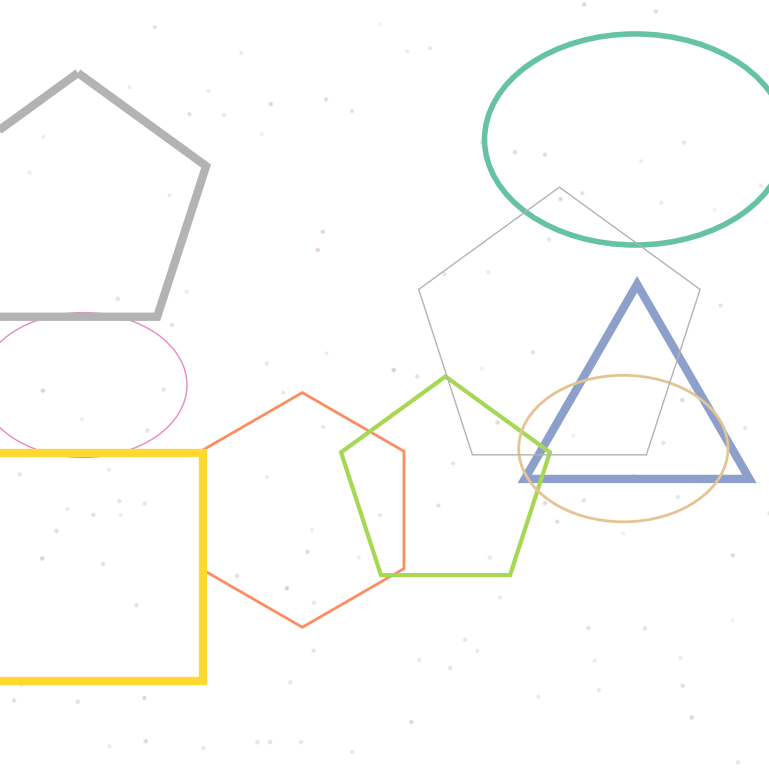[{"shape": "oval", "thickness": 2, "radius": 0.98, "center": [0.825, 0.819]}, {"shape": "hexagon", "thickness": 1, "radius": 0.76, "center": [0.393, 0.338]}, {"shape": "triangle", "thickness": 3, "radius": 0.84, "center": [0.827, 0.462]}, {"shape": "oval", "thickness": 0.5, "radius": 0.67, "center": [0.109, 0.5]}, {"shape": "pentagon", "thickness": 1.5, "radius": 0.71, "center": [0.579, 0.368]}, {"shape": "square", "thickness": 3, "radius": 0.74, "center": [0.115, 0.263]}, {"shape": "oval", "thickness": 1, "radius": 0.68, "center": [0.81, 0.417]}, {"shape": "pentagon", "thickness": 3, "radius": 0.88, "center": [0.101, 0.73]}, {"shape": "pentagon", "thickness": 0.5, "radius": 0.96, "center": [0.726, 0.565]}]